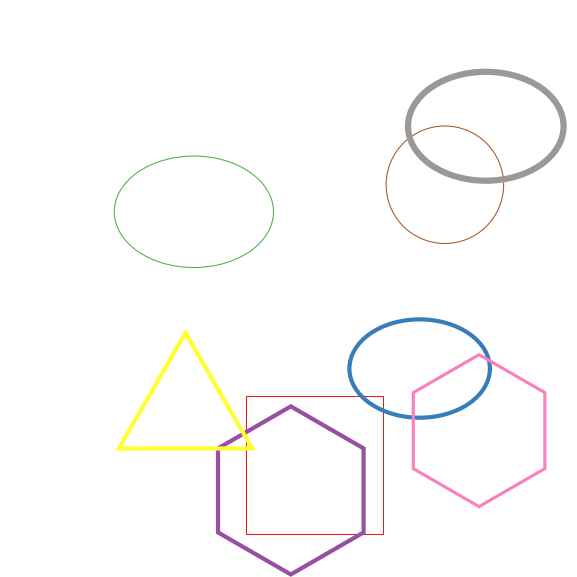[{"shape": "square", "thickness": 0.5, "radius": 0.59, "center": [0.545, 0.194]}, {"shape": "oval", "thickness": 2, "radius": 0.61, "center": [0.727, 0.361]}, {"shape": "oval", "thickness": 0.5, "radius": 0.69, "center": [0.336, 0.632]}, {"shape": "hexagon", "thickness": 2, "radius": 0.73, "center": [0.504, 0.15]}, {"shape": "triangle", "thickness": 2, "radius": 0.67, "center": [0.321, 0.289]}, {"shape": "circle", "thickness": 0.5, "radius": 0.51, "center": [0.77, 0.679]}, {"shape": "hexagon", "thickness": 1.5, "radius": 0.66, "center": [0.83, 0.253]}, {"shape": "oval", "thickness": 3, "radius": 0.67, "center": [0.841, 0.781]}]